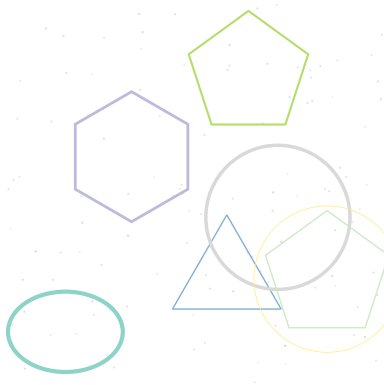[{"shape": "oval", "thickness": 3, "radius": 0.75, "center": [0.17, 0.138]}, {"shape": "hexagon", "thickness": 2, "radius": 0.84, "center": [0.342, 0.593]}, {"shape": "triangle", "thickness": 1, "radius": 0.82, "center": [0.589, 0.279]}, {"shape": "pentagon", "thickness": 1.5, "radius": 0.82, "center": [0.645, 0.809]}, {"shape": "circle", "thickness": 2.5, "radius": 0.94, "center": [0.722, 0.435]}, {"shape": "pentagon", "thickness": 1, "radius": 0.84, "center": [0.85, 0.285]}, {"shape": "circle", "thickness": 0.5, "radius": 0.95, "center": [0.85, 0.275]}]